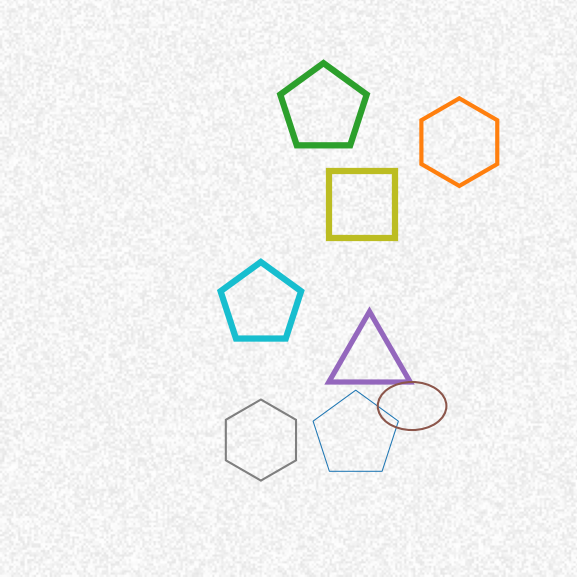[{"shape": "pentagon", "thickness": 0.5, "radius": 0.39, "center": [0.616, 0.246]}, {"shape": "hexagon", "thickness": 2, "radius": 0.38, "center": [0.795, 0.753]}, {"shape": "pentagon", "thickness": 3, "radius": 0.39, "center": [0.56, 0.811]}, {"shape": "triangle", "thickness": 2.5, "radius": 0.41, "center": [0.64, 0.378]}, {"shape": "oval", "thickness": 1, "radius": 0.3, "center": [0.714, 0.296]}, {"shape": "hexagon", "thickness": 1, "radius": 0.35, "center": [0.452, 0.237]}, {"shape": "square", "thickness": 3, "radius": 0.29, "center": [0.627, 0.645]}, {"shape": "pentagon", "thickness": 3, "radius": 0.37, "center": [0.452, 0.472]}]